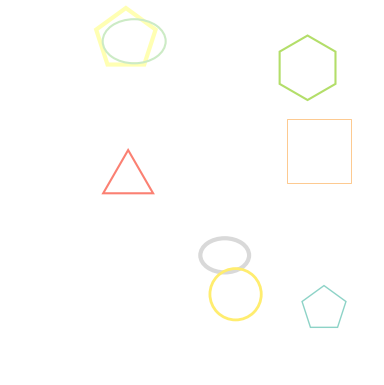[{"shape": "pentagon", "thickness": 1, "radius": 0.3, "center": [0.842, 0.198]}, {"shape": "pentagon", "thickness": 3, "radius": 0.41, "center": [0.327, 0.898]}, {"shape": "triangle", "thickness": 1.5, "radius": 0.37, "center": [0.333, 0.535]}, {"shape": "square", "thickness": 0.5, "radius": 0.41, "center": [0.828, 0.608]}, {"shape": "hexagon", "thickness": 1.5, "radius": 0.42, "center": [0.799, 0.824]}, {"shape": "oval", "thickness": 3, "radius": 0.32, "center": [0.584, 0.337]}, {"shape": "oval", "thickness": 1.5, "radius": 0.41, "center": [0.349, 0.893]}, {"shape": "circle", "thickness": 2, "radius": 0.33, "center": [0.612, 0.236]}]